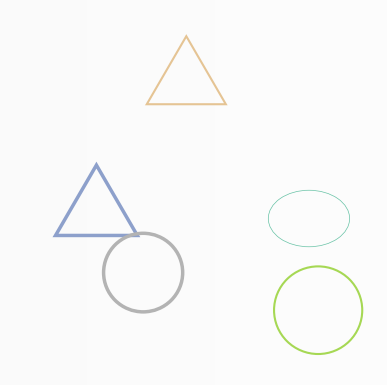[{"shape": "oval", "thickness": 0.5, "radius": 0.52, "center": [0.797, 0.432]}, {"shape": "triangle", "thickness": 2.5, "radius": 0.61, "center": [0.249, 0.449]}, {"shape": "circle", "thickness": 1.5, "radius": 0.57, "center": [0.821, 0.194]}, {"shape": "triangle", "thickness": 1.5, "radius": 0.59, "center": [0.481, 0.788]}, {"shape": "circle", "thickness": 2.5, "radius": 0.51, "center": [0.369, 0.292]}]